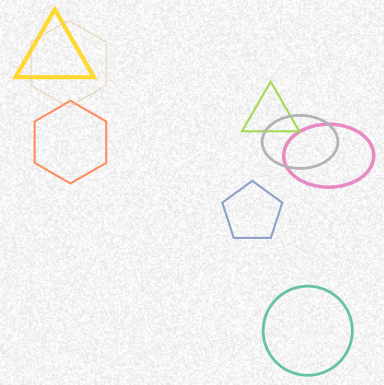[{"shape": "circle", "thickness": 2, "radius": 0.58, "center": [0.799, 0.141]}, {"shape": "hexagon", "thickness": 1.5, "radius": 0.54, "center": [0.183, 0.631]}, {"shape": "pentagon", "thickness": 1.5, "radius": 0.41, "center": [0.655, 0.448]}, {"shape": "oval", "thickness": 2.5, "radius": 0.58, "center": [0.854, 0.596]}, {"shape": "triangle", "thickness": 1.5, "radius": 0.43, "center": [0.703, 0.702]}, {"shape": "triangle", "thickness": 3, "radius": 0.59, "center": [0.142, 0.858]}, {"shape": "hexagon", "thickness": 0.5, "radius": 0.56, "center": [0.178, 0.835]}, {"shape": "oval", "thickness": 2, "radius": 0.49, "center": [0.779, 0.631]}]